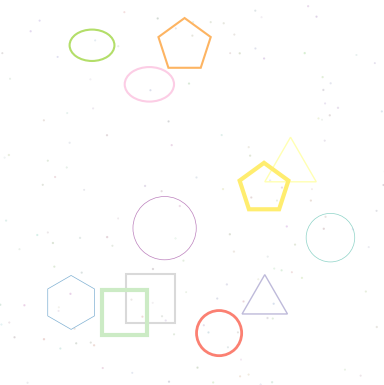[{"shape": "circle", "thickness": 0.5, "radius": 0.32, "center": [0.858, 0.383]}, {"shape": "triangle", "thickness": 1, "radius": 0.39, "center": [0.755, 0.566]}, {"shape": "triangle", "thickness": 1, "radius": 0.34, "center": [0.688, 0.219]}, {"shape": "circle", "thickness": 2, "radius": 0.29, "center": [0.569, 0.135]}, {"shape": "hexagon", "thickness": 0.5, "radius": 0.35, "center": [0.185, 0.214]}, {"shape": "pentagon", "thickness": 1.5, "radius": 0.36, "center": [0.479, 0.882]}, {"shape": "oval", "thickness": 1.5, "radius": 0.29, "center": [0.239, 0.882]}, {"shape": "oval", "thickness": 1.5, "radius": 0.32, "center": [0.388, 0.781]}, {"shape": "square", "thickness": 1.5, "radius": 0.32, "center": [0.391, 0.225]}, {"shape": "circle", "thickness": 0.5, "radius": 0.41, "center": [0.428, 0.407]}, {"shape": "square", "thickness": 3, "radius": 0.29, "center": [0.323, 0.189]}, {"shape": "pentagon", "thickness": 3, "radius": 0.33, "center": [0.686, 0.51]}]